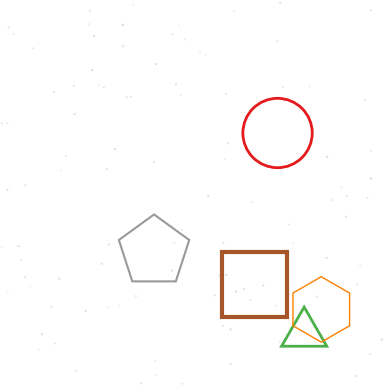[{"shape": "circle", "thickness": 2, "radius": 0.45, "center": [0.721, 0.655]}, {"shape": "triangle", "thickness": 2, "radius": 0.34, "center": [0.79, 0.135]}, {"shape": "hexagon", "thickness": 1, "radius": 0.42, "center": [0.834, 0.196]}, {"shape": "square", "thickness": 3, "radius": 0.42, "center": [0.661, 0.262]}, {"shape": "pentagon", "thickness": 1.5, "radius": 0.48, "center": [0.4, 0.347]}]